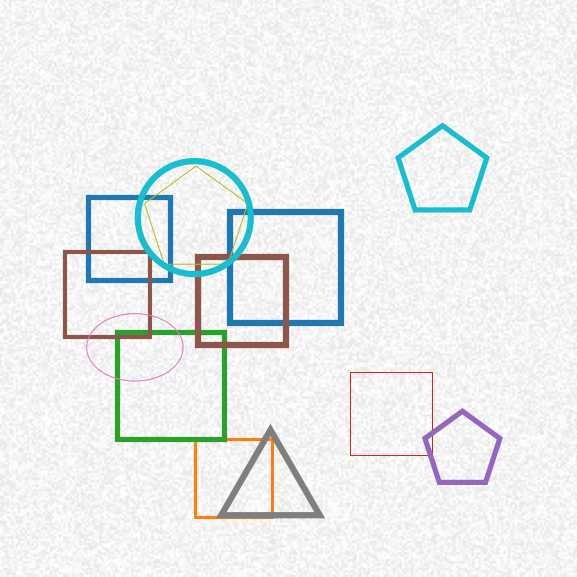[{"shape": "square", "thickness": 3, "radius": 0.48, "center": [0.494, 0.536]}, {"shape": "square", "thickness": 2.5, "radius": 0.36, "center": [0.223, 0.586]}, {"shape": "square", "thickness": 1.5, "radius": 0.34, "center": [0.404, 0.171]}, {"shape": "square", "thickness": 2.5, "radius": 0.46, "center": [0.296, 0.331]}, {"shape": "square", "thickness": 0.5, "radius": 0.36, "center": [0.678, 0.283]}, {"shape": "pentagon", "thickness": 2.5, "radius": 0.34, "center": [0.801, 0.219]}, {"shape": "square", "thickness": 2, "radius": 0.36, "center": [0.186, 0.489]}, {"shape": "square", "thickness": 3, "radius": 0.38, "center": [0.419, 0.478]}, {"shape": "oval", "thickness": 0.5, "radius": 0.42, "center": [0.234, 0.398]}, {"shape": "triangle", "thickness": 3, "radius": 0.49, "center": [0.468, 0.156]}, {"shape": "pentagon", "thickness": 0.5, "radius": 0.47, "center": [0.34, 0.618]}, {"shape": "circle", "thickness": 3, "radius": 0.49, "center": [0.336, 0.622]}, {"shape": "pentagon", "thickness": 2.5, "radius": 0.4, "center": [0.766, 0.701]}]